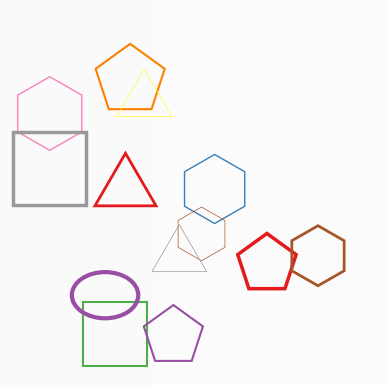[{"shape": "pentagon", "thickness": 2.5, "radius": 0.4, "center": [0.689, 0.314]}, {"shape": "triangle", "thickness": 2, "radius": 0.46, "center": [0.324, 0.511]}, {"shape": "hexagon", "thickness": 1, "radius": 0.45, "center": [0.554, 0.509]}, {"shape": "square", "thickness": 1.5, "radius": 0.41, "center": [0.296, 0.133]}, {"shape": "oval", "thickness": 3, "radius": 0.43, "center": [0.271, 0.233]}, {"shape": "pentagon", "thickness": 1.5, "radius": 0.4, "center": [0.447, 0.127]}, {"shape": "pentagon", "thickness": 1.5, "radius": 0.47, "center": [0.336, 0.792]}, {"shape": "triangle", "thickness": 0.5, "radius": 0.41, "center": [0.373, 0.738]}, {"shape": "hexagon", "thickness": 0.5, "radius": 0.35, "center": [0.52, 0.392]}, {"shape": "hexagon", "thickness": 2, "radius": 0.39, "center": [0.821, 0.336]}, {"shape": "hexagon", "thickness": 1, "radius": 0.48, "center": [0.128, 0.705]}, {"shape": "triangle", "thickness": 0.5, "radius": 0.41, "center": [0.463, 0.335]}, {"shape": "square", "thickness": 2.5, "radius": 0.48, "center": [0.128, 0.563]}]